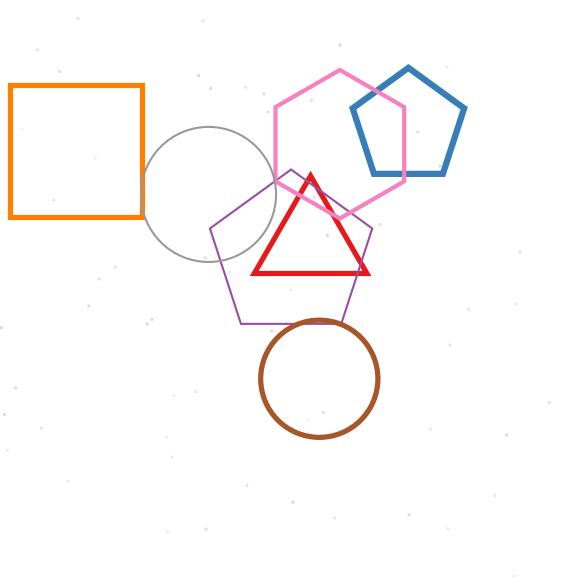[{"shape": "triangle", "thickness": 2.5, "radius": 0.56, "center": [0.538, 0.582]}, {"shape": "pentagon", "thickness": 3, "radius": 0.51, "center": [0.707, 0.78]}, {"shape": "pentagon", "thickness": 1, "radius": 0.74, "center": [0.504, 0.558]}, {"shape": "square", "thickness": 2.5, "radius": 0.57, "center": [0.131, 0.738]}, {"shape": "circle", "thickness": 2.5, "radius": 0.51, "center": [0.553, 0.343]}, {"shape": "hexagon", "thickness": 2, "radius": 0.64, "center": [0.588, 0.749]}, {"shape": "circle", "thickness": 1, "radius": 0.58, "center": [0.361, 0.662]}]